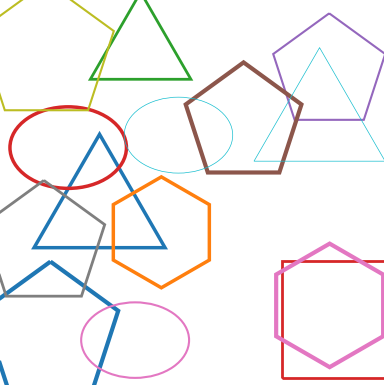[{"shape": "triangle", "thickness": 2.5, "radius": 0.98, "center": [0.259, 0.455]}, {"shape": "pentagon", "thickness": 3, "radius": 0.93, "center": [0.131, 0.135]}, {"shape": "hexagon", "thickness": 2.5, "radius": 0.72, "center": [0.419, 0.397]}, {"shape": "triangle", "thickness": 2, "radius": 0.75, "center": [0.365, 0.869]}, {"shape": "oval", "thickness": 2.5, "radius": 0.76, "center": [0.177, 0.617]}, {"shape": "square", "thickness": 2, "radius": 0.76, "center": [0.884, 0.17]}, {"shape": "pentagon", "thickness": 1.5, "radius": 0.76, "center": [0.855, 0.812]}, {"shape": "pentagon", "thickness": 3, "radius": 0.79, "center": [0.633, 0.68]}, {"shape": "oval", "thickness": 1.5, "radius": 0.7, "center": [0.351, 0.117]}, {"shape": "hexagon", "thickness": 3, "radius": 0.8, "center": [0.856, 0.207]}, {"shape": "pentagon", "thickness": 2, "radius": 0.83, "center": [0.114, 0.365]}, {"shape": "pentagon", "thickness": 1.5, "radius": 0.92, "center": [0.121, 0.862]}, {"shape": "triangle", "thickness": 0.5, "radius": 0.98, "center": [0.83, 0.68]}, {"shape": "oval", "thickness": 0.5, "radius": 0.7, "center": [0.464, 0.649]}]